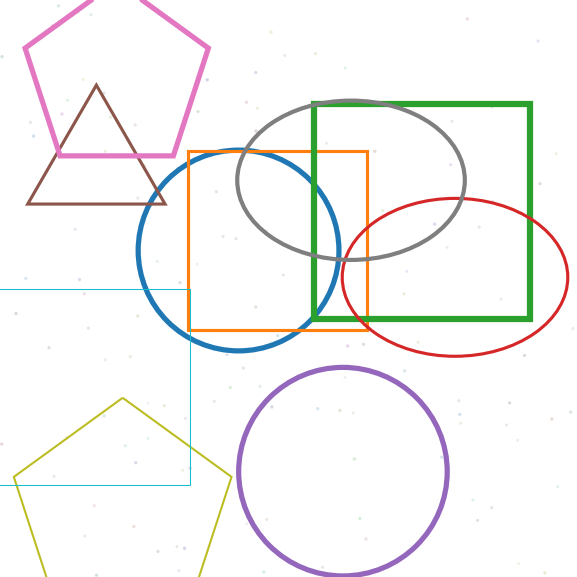[{"shape": "circle", "thickness": 2.5, "radius": 0.87, "center": [0.413, 0.565]}, {"shape": "square", "thickness": 1.5, "radius": 0.78, "center": [0.48, 0.582]}, {"shape": "square", "thickness": 3, "radius": 0.93, "center": [0.73, 0.633]}, {"shape": "oval", "thickness": 1.5, "radius": 0.98, "center": [0.788, 0.519]}, {"shape": "circle", "thickness": 2.5, "radius": 0.9, "center": [0.594, 0.182]}, {"shape": "triangle", "thickness": 1.5, "radius": 0.69, "center": [0.167, 0.714]}, {"shape": "pentagon", "thickness": 2.5, "radius": 0.83, "center": [0.202, 0.864]}, {"shape": "oval", "thickness": 2, "radius": 0.99, "center": [0.608, 0.687]}, {"shape": "pentagon", "thickness": 1, "radius": 0.99, "center": [0.212, 0.112]}, {"shape": "square", "thickness": 0.5, "radius": 0.85, "center": [0.159, 0.329]}]